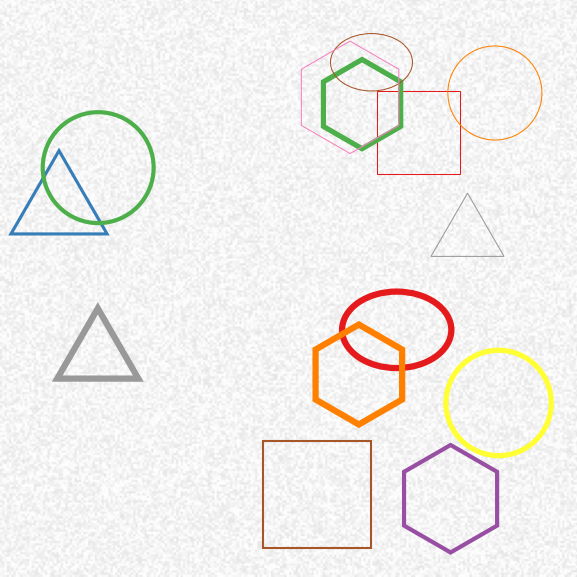[{"shape": "oval", "thickness": 3, "radius": 0.47, "center": [0.687, 0.428]}, {"shape": "square", "thickness": 0.5, "radius": 0.36, "center": [0.725, 0.769]}, {"shape": "triangle", "thickness": 1.5, "radius": 0.48, "center": [0.102, 0.642]}, {"shape": "hexagon", "thickness": 2.5, "radius": 0.39, "center": [0.627, 0.819]}, {"shape": "circle", "thickness": 2, "radius": 0.48, "center": [0.17, 0.709]}, {"shape": "hexagon", "thickness": 2, "radius": 0.47, "center": [0.78, 0.136]}, {"shape": "hexagon", "thickness": 3, "radius": 0.43, "center": [0.621, 0.351]}, {"shape": "circle", "thickness": 0.5, "radius": 0.41, "center": [0.857, 0.838]}, {"shape": "circle", "thickness": 2.5, "radius": 0.46, "center": [0.863, 0.301]}, {"shape": "oval", "thickness": 0.5, "radius": 0.35, "center": [0.643, 0.891]}, {"shape": "square", "thickness": 1, "radius": 0.46, "center": [0.549, 0.143]}, {"shape": "hexagon", "thickness": 0.5, "radius": 0.49, "center": [0.606, 0.831]}, {"shape": "triangle", "thickness": 3, "radius": 0.41, "center": [0.169, 0.384]}, {"shape": "triangle", "thickness": 0.5, "radius": 0.37, "center": [0.81, 0.592]}]